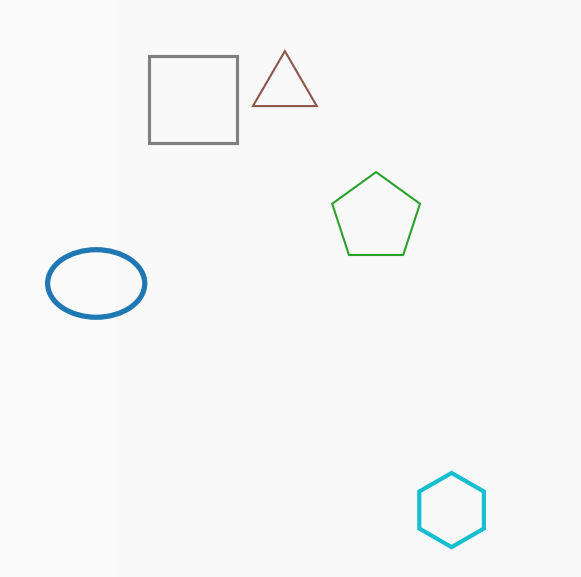[{"shape": "oval", "thickness": 2.5, "radius": 0.42, "center": [0.165, 0.508]}, {"shape": "pentagon", "thickness": 1, "radius": 0.4, "center": [0.647, 0.622]}, {"shape": "triangle", "thickness": 1, "radius": 0.32, "center": [0.49, 0.847]}, {"shape": "square", "thickness": 1.5, "radius": 0.38, "center": [0.332, 0.826]}, {"shape": "hexagon", "thickness": 2, "radius": 0.32, "center": [0.777, 0.116]}]